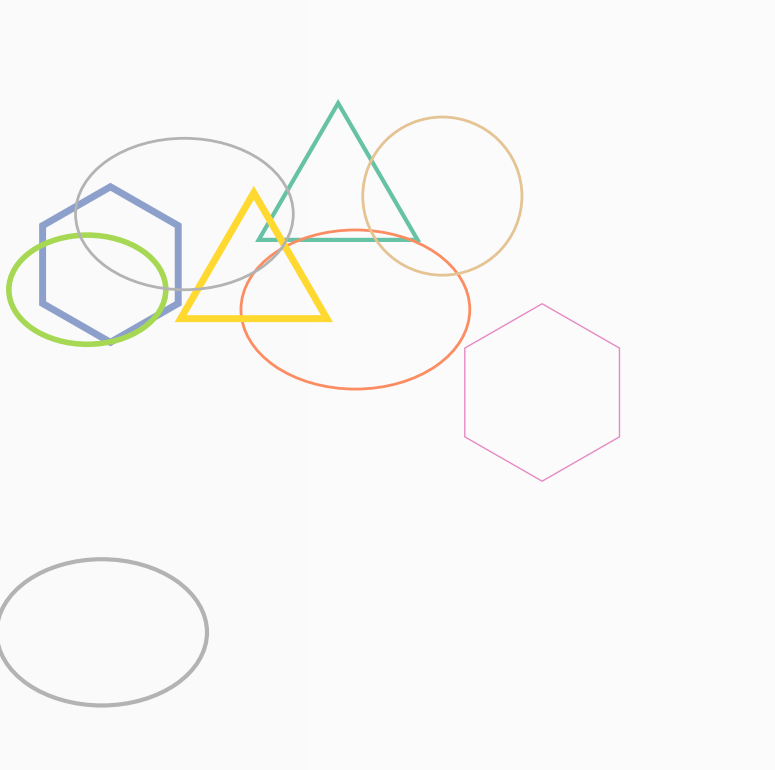[{"shape": "triangle", "thickness": 1.5, "radius": 0.59, "center": [0.436, 0.748]}, {"shape": "oval", "thickness": 1, "radius": 0.74, "center": [0.459, 0.598]}, {"shape": "hexagon", "thickness": 2.5, "radius": 0.51, "center": [0.142, 0.656]}, {"shape": "hexagon", "thickness": 0.5, "radius": 0.58, "center": [0.7, 0.49]}, {"shape": "oval", "thickness": 2, "radius": 0.51, "center": [0.113, 0.624]}, {"shape": "triangle", "thickness": 2.5, "radius": 0.55, "center": [0.328, 0.641]}, {"shape": "circle", "thickness": 1, "radius": 0.51, "center": [0.571, 0.745]}, {"shape": "oval", "thickness": 1.5, "radius": 0.68, "center": [0.131, 0.179]}, {"shape": "oval", "thickness": 1, "radius": 0.7, "center": [0.238, 0.722]}]